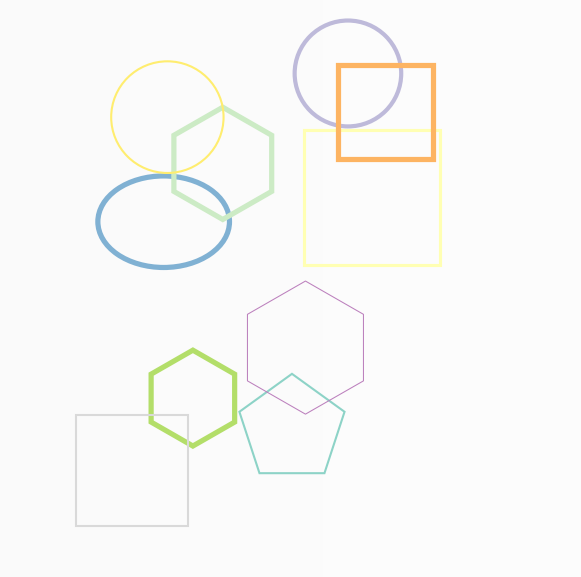[{"shape": "pentagon", "thickness": 1, "radius": 0.48, "center": [0.502, 0.257]}, {"shape": "square", "thickness": 1.5, "radius": 0.59, "center": [0.641, 0.658]}, {"shape": "circle", "thickness": 2, "radius": 0.46, "center": [0.599, 0.872]}, {"shape": "oval", "thickness": 2.5, "radius": 0.57, "center": [0.282, 0.615]}, {"shape": "square", "thickness": 2.5, "radius": 0.41, "center": [0.663, 0.805]}, {"shape": "hexagon", "thickness": 2.5, "radius": 0.41, "center": [0.332, 0.31]}, {"shape": "square", "thickness": 1, "radius": 0.48, "center": [0.227, 0.185]}, {"shape": "hexagon", "thickness": 0.5, "radius": 0.58, "center": [0.526, 0.397]}, {"shape": "hexagon", "thickness": 2.5, "radius": 0.49, "center": [0.383, 0.716]}, {"shape": "circle", "thickness": 1, "radius": 0.48, "center": [0.288, 0.796]}]